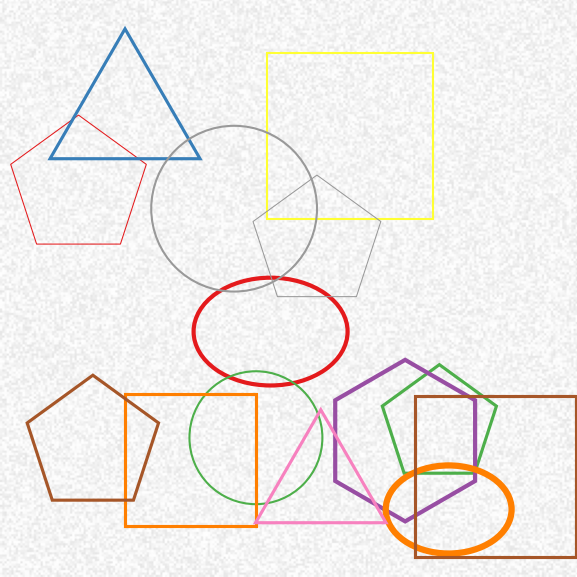[{"shape": "pentagon", "thickness": 0.5, "radius": 0.62, "center": [0.136, 0.676]}, {"shape": "oval", "thickness": 2, "radius": 0.67, "center": [0.469, 0.425]}, {"shape": "triangle", "thickness": 1.5, "radius": 0.75, "center": [0.217, 0.799]}, {"shape": "circle", "thickness": 1, "radius": 0.58, "center": [0.443, 0.241]}, {"shape": "pentagon", "thickness": 1.5, "radius": 0.52, "center": [0.761, 0.264]}, {"shape": "hexagon", "thickness": 2, "radius": 0.7, "center": [0.702, 0.236]}, {"shape": "square", "thickness": 1.5, "radius": 0.57, "center": [0.33, 0.202]}, {"shape": "oval", "thickness": 3, "radius": 0.54, "center": [0.777, 0.117]}, {"shape": "square", "thickness": 1, "radius": 0.72, "center": [0.606, 0.764]}, {"shape": "square", "thickness": 1.5, "radius": 0.7, "center": [0.858, 0.173]}, {"shape": "pentagon", "thickness": 1.5, "radius": 0.6, "center": [0.161, 0.23]}, {"shape": "triangle", "thickness": 1.5, "radius": 0.65, "center": [0.555, 0.159]}, {"shape": "pentagon", "thickness": 0.5, "radius": 0.58, "center": [0.549, 0.58]}, {"shape": "circle", "thickness": 1, "radius": 0.72, "center": [0.405, 0.638]}]